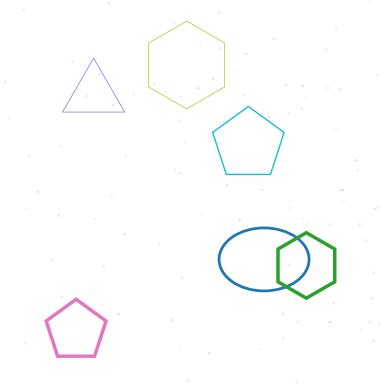[{"shape": "oval", "thickness": 2, "radius": 0.58, "center": [0.686, 0.326]}, {"shape": "hexagon", "thickness": 2.5, "radius": 0.43, "center": [0.796, 0.311]}, {"shape": "triangle", "thickness": 0.5, "radius": 0.47, "center": [0.243, 0.756]}, {"shape": "pentagon", "thickness": 2.5, "radius": 0.41, "center": [0.198, 0.141]}, {"shape": "hexagon", "thickness": 0.5, "radius": 0.57, "center": [0.485, 0.831]}, {"shape": "pentagon", "thickness": 1, "radius": 0.49, "center": [0.645, 0.626]}]